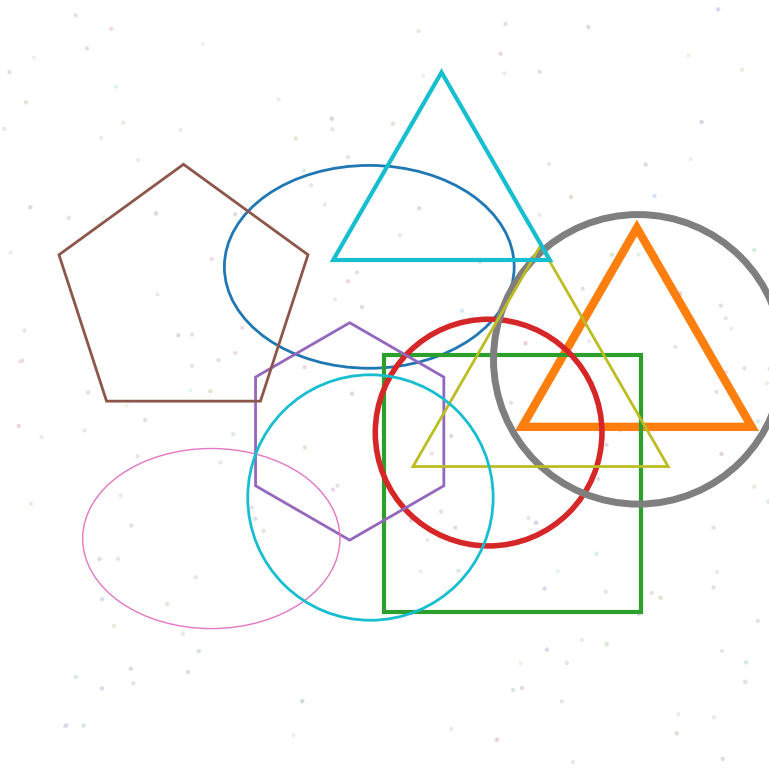[{"shape": "oval", "thickness": 1, "radius": 0.94, "center": [0.48, 0.653]}, {"shape": "triangle", "thickness": 3, "radius": 0.86, "center": [0.827, 0.532]}, {"shape": "square", "thickness": 1.5, "radius": 0.83, "center": [0.666, 0.372]}, {"shape": "circle", "thickness": 2, "radius": 0.74, "center": [0.635, 0.438]}, {"shape": "hexagon", "thickness": 1, "radius": 0.71, "center": [0.454, 0.44]}, {"shape": "pentagon", "thickness": 1, "radius": 0.85, "center": [0.238, 0.617]}, {"shape": "oval", "thickness": 0.5, "radius": 0.84, "center": [0.274, 0.301]}, {"shape": "circle", "thickness": 2.5, "radius": 0.94, "center": [0.829, 0.533]}, {"shape": "triangle", "thickness": 1, "radius": 0.96, "center": [0.702, 0.49]}, {"shape": "circle", "thickness": 1, "radius": 0.8, "center": [0.481, 0.354]}, {"shape": "triangle", "thickness": 1.5, "radius": 0.81, "center": [0.573, 0.744]}]